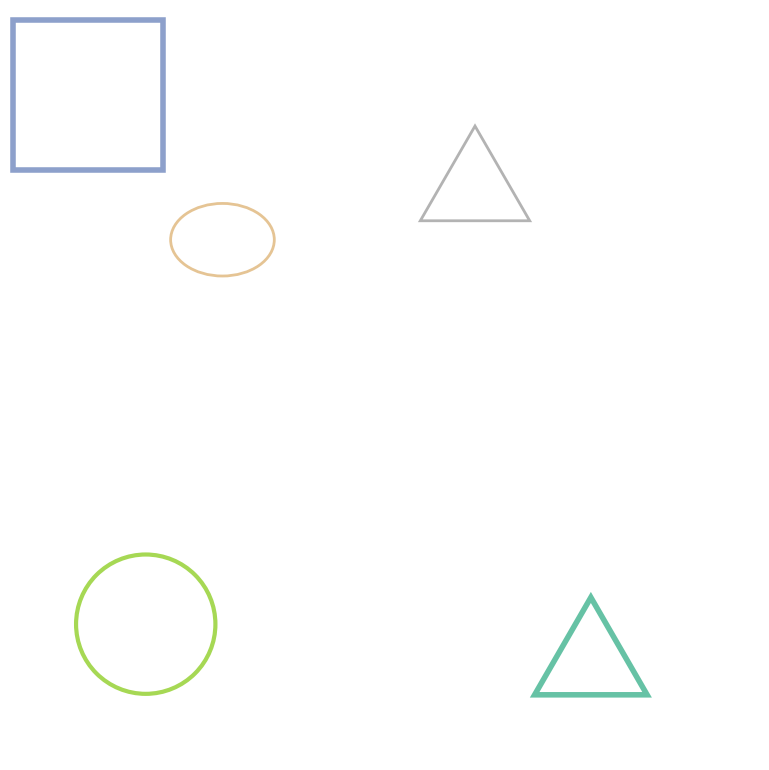[{"shape": "triangle", "thickness": 2, "radius": 0.42, "center": [0.767, 0.14]}, {"shape": "square", "thickness": 2, "radius": 0.49, "center": [0.115, 0.876]}, {"shape": "circle", "thickness": 1.5, "radius": 0.45, "center": [0.189, 0.189]}, {"shape": "oval", "thickness": 1, "radius": 0.34, "center": [0.289, 0.689]}, {"shape": "triangle", "thickness": 1, "radius": 0.41, "center": [0.617, 0.754]}]